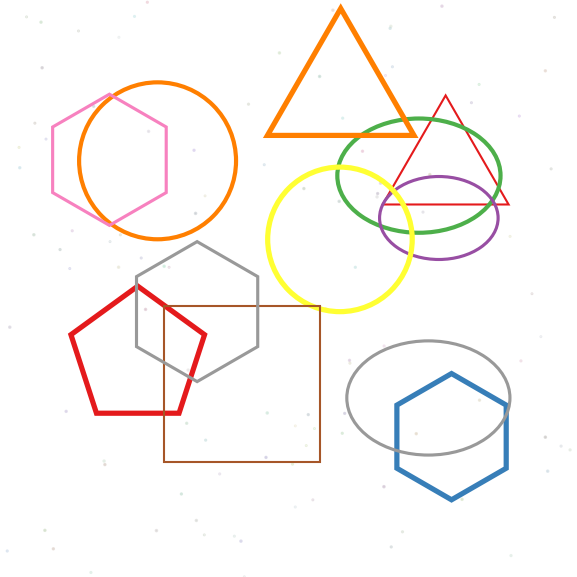[{"shape": "triangle", "thickness": 1, "radius": 0.63, "center": [0.772, 0.708]}, {"shape": "pentagon", "thickness": 2.5, "radius": 0.61, "center": [0.239, 0.382]}, {"shape": "hexagon", "thickness": 2.5, "radius": 0.55, "center": [0.782, 0.243]}, {"shape": "oval", "thickness": 2, "radius": 0.71, "center": [0.725, 0.695]}, {"shape": "oval", "thickness": 1.5, "radius": 0.51, "center": [0.76, 0.622]}, {"shape": "triangle", "thickness": 2.5, "radius": 0.73, "center": [0.59, 0.838]}, {"shape": "circle", "thickness": 2, "radius": 0.68, "center": [0.273, 0.721]}, {"shape": "circle", "thickness": 2.5, "radius": 0.63, "center": [0.589, 0.585]}, {"shape": "square", "thickness": 1, "radius": 0.67, "center": [0.419, 0.335]}, {"shape": "hexagon", "thickness": 1.5, "radius": 0.57, "center": [0.189, 0.722]}, {"shape": "hexagon", "thickness": 1.5, "radius": 0.61, "center": [0.341, 0.46]}, {"shape": "oval", "thickness": 1.5, "radius": 0.71, "center": [0.742, 0.31]}]